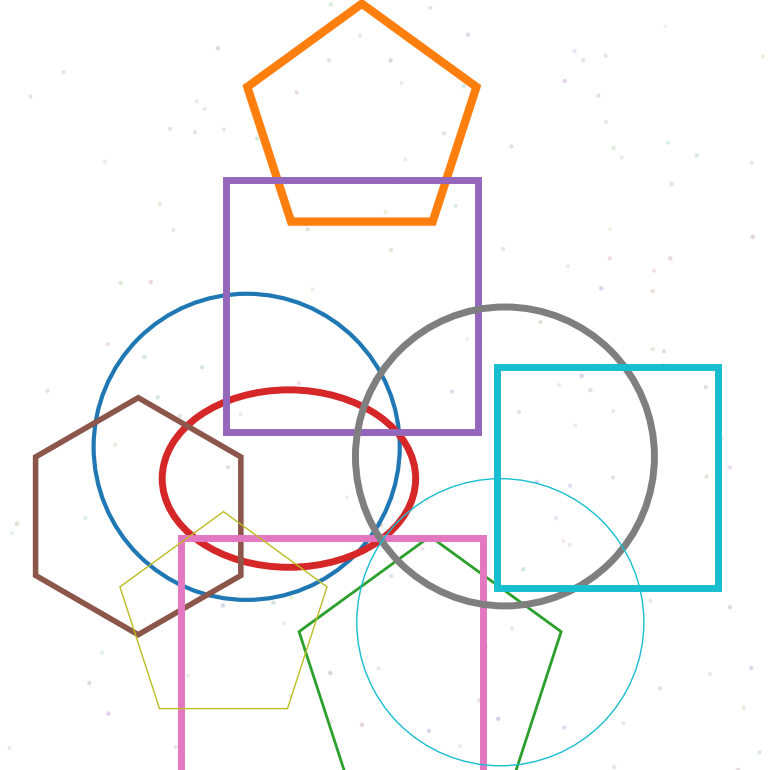[{"shape": "circle", "thickness": 1.5, "radius": 0.99, "center": [0.32, 0.42]}, {"shape": "pentagon", "thickness": 3, "radius": 0.78, "center": [0.47, 0.839]}, {"shape": "pentagon", "thickness": 1, "radius": 0.89, "center": [0.559, 0.124]}, {"shape": "oval", "thickness": 2.5, "radius": 0.82, "center": [0.375, 0.378]}, {"shape": "square", "thickness": 2.5, "radius": 0.82, "center": [0.457, 0.603]}, {"shape": "hexagon", "thickness": 2, "radius": 0.77, "center": [0.18, 0.33]}, {"shape": "square", "thickness": 2.5, "radius": 0.98, "center": [0.431, 0.106]}, {"shape": "circle", "thickness": 2.5, "radius": 0.97, "center": [0.656, 0.407]}, {"shape": "pentagon", "thickness": 0.5, "radius": 0.71, "center": [0.29, 0.194]}, {"shape": "square", "thickness": 2.5, "radius": 0.72, "center": [0.789, 0.379]}, {"shape": "circle", "thickness": 0.5, "radius": 0.93, "center": [0.65, 0.192]}]